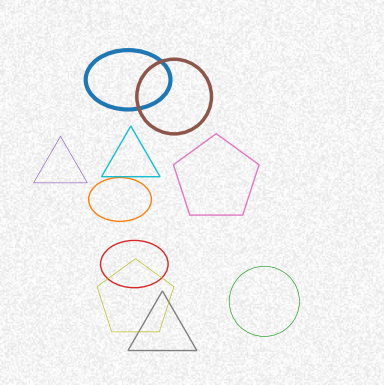[{"shape": "oval", "thickness": 3, "radius": 0.55, "center": [0.333, 0.793]}, {"shape": "oval", "thickness": 1, "radius": 0.41, "center": [0.312, 0.482]}, {"shape": "circle", "thickness": 0.5, "radius": 0.46, "center": [0.687, 0.217]}, {"shape": "oval", "thickness": 1, "radius": 0.44, "center": [0.349, 0.314]}, {"shape": "triangle", "thickness": 0.5, "radius": 0.4, "center": [0.157, 0.565]}, {"shape": "circle", "thickness": 2.5, "radius": 0.48, "center": [0.452, 0.749]}, {"shape": "pentagon", "thickness": 1, "radius": 0.58, "center": [0.562, 0.536]}, {"shape": "triangle", "thickness": 1, "radius": 0.52, "center": [0.422, 0.141]}, {"shape": "pentagon", "thickness": 0.5, "radius": 0.53, "center": [0.352, 0.223]}, {"shape": "triangle", "thickness": 1, "radius": 0.44, "center": [0.34, 0.585]}]